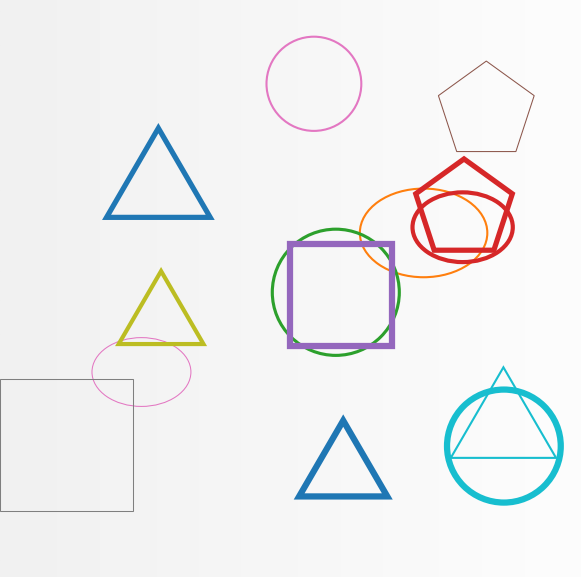[{"shape": "triangle", "thickness": 2.5, "radius": 0.51, "center": [0.272, 0.674]}, {"shape": "triangle", "thickness": 3, "radius": 0.44, "center": [0.59, 0.183]}, {"shape": "oval", "thickness": 1, "radius": 0.55, "center": [0.729, 0.596]}, {"shape": "circle", "thickness": 1.5, "radius": 0.55, "center": [0.578, 0.493]}, {"shape": "oval", "thickness": 2, "radius": 0.43, "center": [0.796, 0.606]}, {"shape": "pentagon", "thickness": 2.5, "radius": 0.44, "center": [0.798, 0.637]}, {"shape": "square", "thickness": 3, "radius": 0.44, "center": [0.587, 0.488]}, {"shape": "pentagon", "thickness": 0.5, "radius": 0.43, "center": [0.837, 0.807]}, {"shape": "circle", "thickness": 1, "radius": 0.41, "center": [0.54, 0.854]}, {"shape": "oval", "thickness": 0.5, "radius": 0.43, "center": [0.243, 0.355]}, {"shape": "square", "thickness": 0.5, "radius": 0.57, "center": [0.114, 0.229]}, {"shape": "triangle", "thickness": 2, "radius": 0.42, "center": [0.277, 0.445]}, {"shape": "circle", "thickness": 3, "radius": 0.49, "center": [0.867, 0.227]}, {"shape": "triangle", "thickness": 1, "radius": 0.52, "center": [0.866, 0.259]}]